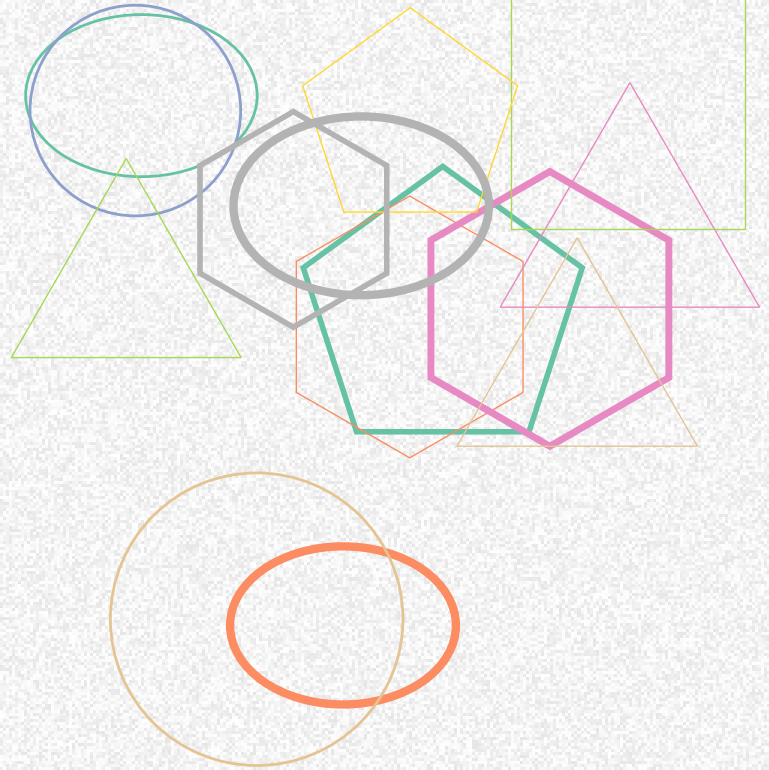[{"shape": "pentagon", "thickness": 2, "radius": 0.95, "center": [0.575, 0.593]}, {"shape": "oval", "thickness": 1, "radius": 0.75, "center": [0.184, 0.876]}, {"shape": "hexagon", "thickness": 0.5, "radius": 0.85, "center": [0.532, 0.575]}, {"shape": "oval", "thickness": 3, "radius": 0.73, "center": [0.445, 0.188]}, {"shape": "circle", "thickness": 1, "radius": 0.68, "center": [0.176, 0.856]}, {"shape": "hexagon", "thickness": 2.5, "radius": 0.89, "center": [0.714, 0.599]}, {"shape": "triangle", "thickness": 0.5, "radius": 0.97, "center": [0.818, 0.698]}, {"shape": "triangle", "thickness": 0.5, "radius": 0.86, "center": [0.164, 0.622]}, {"shape": "square", "thickness": 0.5, "radius": 0.76, "center": [0.816, 0.854]}, {"shape": "pentagon", "thickness": 0.5, "radius": 0.73, "center": [0.533, 0.843]}, {"shape": "triangle", "thickness": 0.5, "radius": 0.9, "center": [0.75, 0.511]}, {"shape": "circle", "thickness": 1, "radius": 0.95, "center": [0.333, 0.196]}, {"shape": "hexagon", "thickness": 2, "radius": 0.7, "center": [0.381, 0.715]}, {"shape": "oval", "thickness": 3, "radius": 0.83, "center": [0.469, 0.733]}]